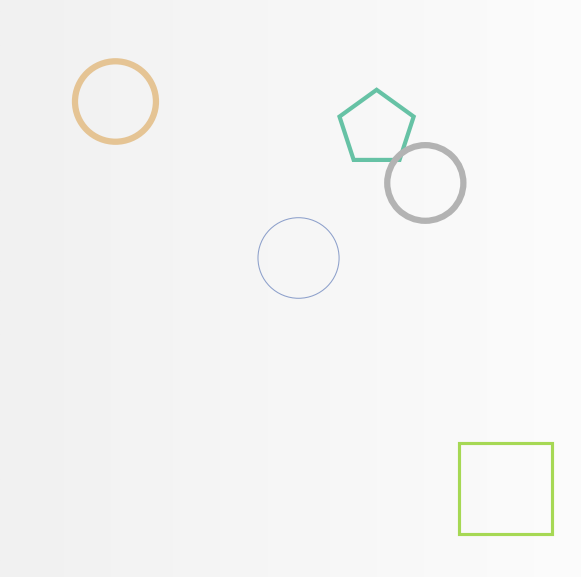[{"shape": "pentagon", "thickness": 2, "radius": 0.34, "center": [0.648, 0.777]}, {"shape": "circle", "thickness": 0.5, "radius": 0.35, "center": [0.514, 0.552]}, {"shape": "square", "thickness": 1.5, "radius": 0.4, "center": [0.87, 0.153]}, {"shape": "circle", "thickness": 3, "radius": 0.35, "center": [0.199, 0.823]}, {"shape": "circle", "thickness": 3, "radius": 0.33, "center": [0.732, 0.682]}]